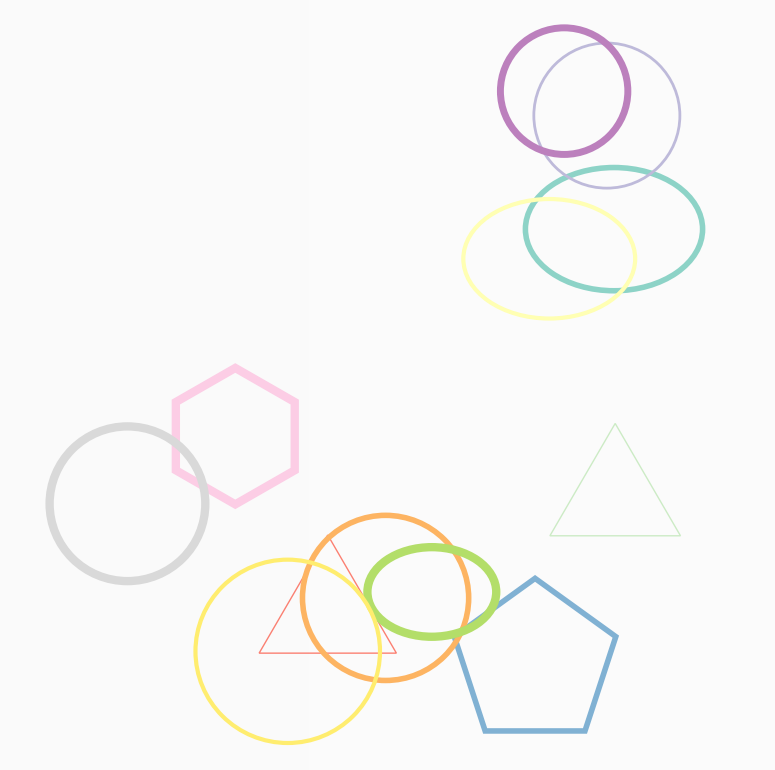[{"shape": "oval", "thickness": 2, "radius": 0.57, "center": [0.792, 0.702]}, {"shape": "oval", "thickness": 1.5, "radius": 0.55, "center": [0.709, 0.664]}, {"shape": "circle", "thickness": 1, "radius": 0.47, "center": [0.783, 0.85]}, {"shape": "triangle", "thickness": 0.5, "radius": 0.51, "center": [0.423, 0.203]}, {"shape": "pentagon", "thickness": 2, "radius": 0.55, "center": [0.69, 0.139]}, {"shape": "circle", "thickness": 2, "radius": 0.54, "center": [0.498, 0.223]}, {"shape": "oval", "thickness": 3, "radius": 0.42, "center": [0.557, 0.231]}, {"shape": "hexagon", "thickness": 3, "radius": 0.44, "center": [0.304, 0.434]}, {"shape": "circle", "thickness": 3, "radius": 0.5, "center": [0.164, 0.346]}, {"shape": "circle", "thickness": 2.5, "radius": 0.41, "center": [0.728, 0.882]}, {"shape": "triangle", "thickness": 0.5, "radius": 0.49, "center": [0.794, 0.353]}, {"shape": "circle", "thickness": 1.5, "radius": 0.6, "center": [0.371, 0.154]}]